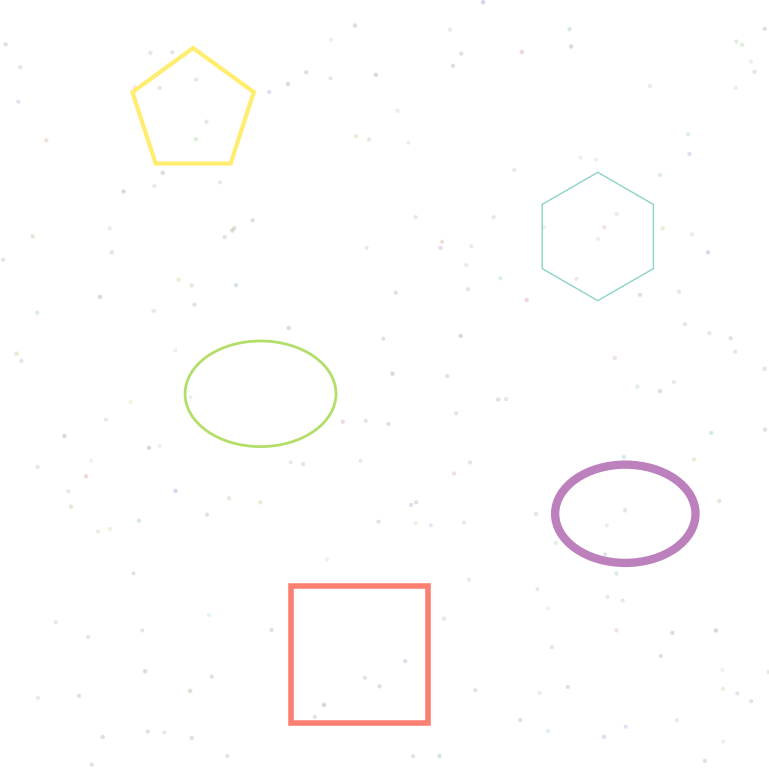[{"shape": "hexagon", "thickness": 0.5, "radius": 0.42, "center": [0.776, 0.693]}, {"shape": "square", "thickness": 2, "radius": 0.45, "center": [0.467, 0.15]}, {"shape": "oval", "thickness": 1, "radius": 0.49, "center": [0.338, 0.489]}, {"shape": "oval", "thickness": 3, "radius": 0.46, "center": [0.812, 0.333]}, {"shape": "pentagon", "thickness": 1.5, "radius": 0.41, "center": [0.251, 0.855]}]